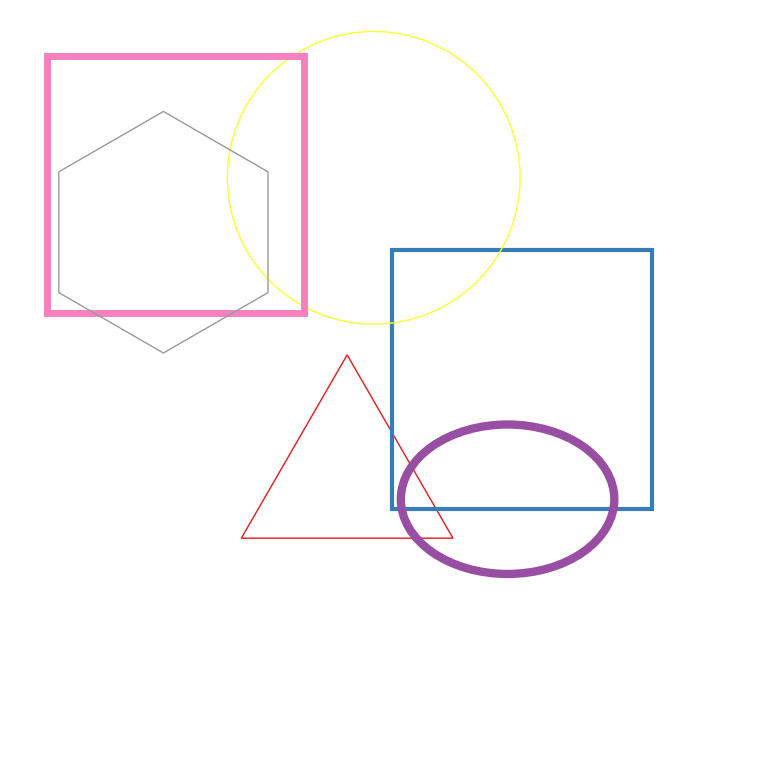[{"shape": "triangle", "thickness": 0.5, "radius": 0.79, "center": [0.451, 0.38]}, {"shape": "square", "thickness": 1.5, "radius": 0.84, "center": [0.678, 0.507]}, {"shape": "oval", "thickness": 3, "radius": 0.69, "center": [0.659, 0.352]}, {"shape": "circle", "thickness": 0.5, "radius": 0.95, "center": [0.485, 0.769]}, {"shape": "square", "thickness": 2.5, "radius": 0.83, "center": [0.228, 0.76]}, {"shape": "hexagon", "thickness": 0.5, "radius": 0.78, "center": [0.212, 0.698]}]